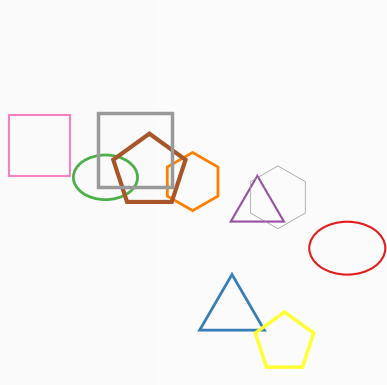[{"shape": "oval", "thickness": 1.5, "radius": 0.49, "center": [0.896, 0.355]}, {"shape": "triangle", "thickness": 2, "radius": 0.48, "center": [0.599, 0.191]}, {"shape": "oval", "thickness": 2, "radius": 0.41, "center": [0.272, 0.539]}, {"shape": "triangle", "thickness": 1.5, "radius": 0.4, "center": [0.664, 0.464]}, {"shape": "hexagon", "thickness": 2, "radius": 0.38, "center": [0.497, 0.528]}, {"shape": "pentagon", "thickness": 2.5, "radius": 0.4, "center": [0.734, 0.11]}, {"shape": "pentagon", "thickness": 3, "radius": 0.49, "center": [0.386, 0.555]}, {"shape": "square", "thickness": 1.5, "radius": 0.4, "center": [0.101, 0.621]}, {"shape": "hexagon", "thickness": 0.5, "radius": 0.41, "center": [0.717, 0.487]}, {"shape": "square", "thickness": 2.5, "radius": 0.48, "center": [0.348, 0.611]}]